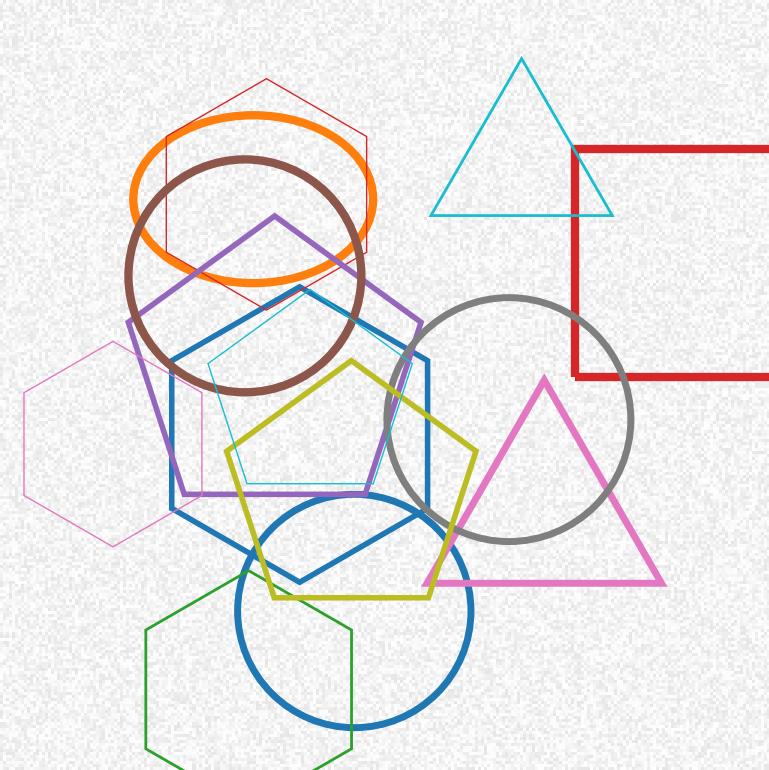[{"shape": "circle", "thickness": 2.5, "radius": 0.76, "center": [0.46, 0.207]}, {"shape": "hexagon", "thickness": 2, "radius": 0.96, "center": [0.389, 0.436]}, {"shape": "oval", "thickness": 3, "radius": 0.78, "center": [0.329, 0.741]}, {"shape": "hexagon", "thickness": 1, "radius": 0.77, "center": [0.323, 0.105]}, {"shape": "square", "thickness": 3, "radius": 0.74, "center": [0.895, 0.659]}, {"shape": "hexagon", "thickness": 0.5, "radius": 0.75, "center": [0.346, 0.748]}, {"shape": "pentagon", "thickness": 2, "radius": 1.0, "center": [0.357, 0.52]}, {"shape": "circle", "thickness": 3, "radius": 0.76, "center": [0.318, 0.642]}, {"shape": "hexagon", "thickness": 0.5, "radius": 0.67, "center": [0.147, 0.423]}, {"shape": "triangle", "thickness": 2.5, "radius": 0.88, "center": [0.707, 0.33]}, {"shape": "circle", "thickness": 2.5, "radius": 0.79, "center": [0.661, 0.455]}, {"shape": "pentagon", "thickness": 2, "radius": 0.85, "center": [0.456, 0.361]}, {"shape": "pentagon", "thickness": 0.5, "radius": 0.7, "center": [0.403, 0.485]}, {"shape": "triangle", "thickness": 1, "radius": 0.68, "center": [0.677, 0.788]}]